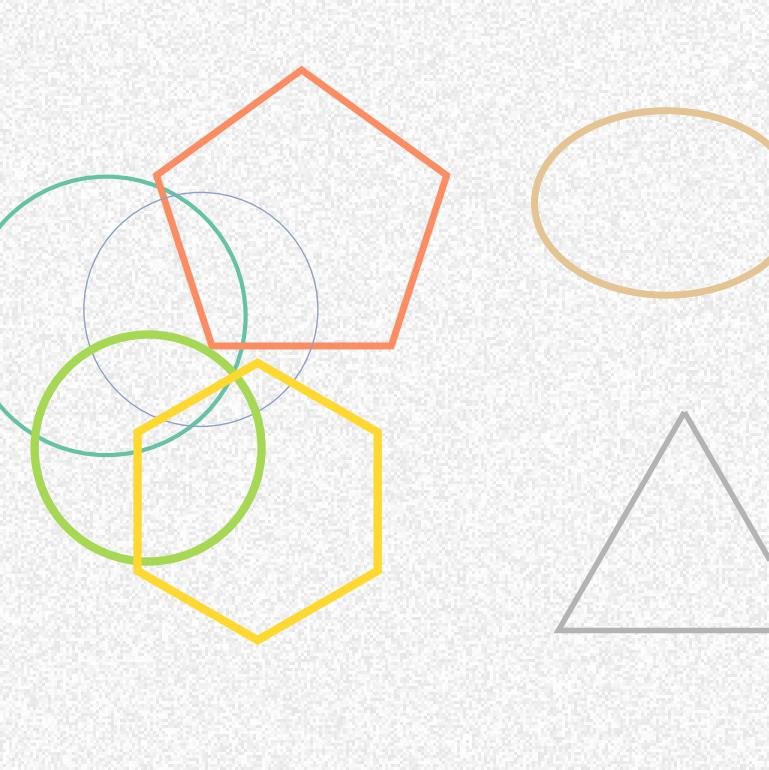[{"shape": "circle", "thickness": 1.5, "radius": 0.9, "center": [0.138, 0.59]}, {"shape": "pentagon", "thickness": 2.5, "radius": 0.99, "center": [0.392, 0.711]}, {"shape": "circle", "thickness": 0.5, "radius": 0.76, "center": [0.261, 0.598]}, {"shape": "circle", "thickness": 3, "radius": 0.74, "center": [0.192, 0.418]}, {"shape": "hexagon", "thickness": 3, "radius": 0.9, "center": [0.335, 0.349]}, {"shape": "oval", "thickness": 2.5, "radius": 0.86, "center": [0.865, 0.736]}, {"shape": "triangle", "thickness": 2, "radius": 0.95, "center": [0.889, 0.276]}]